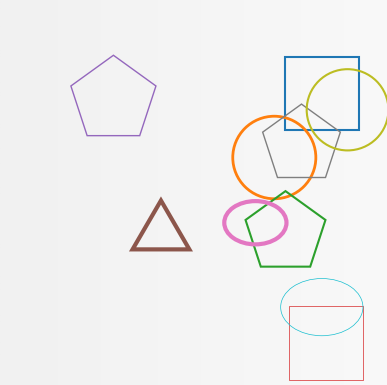[{"shape": "square", "thickness": 1.5, "radius": 0.48, "center": [0.832, 0.758]}, {"shape": "circle", "thickness": 2, "radius": 0.54, "center": [0.708, 0.591]}, {"shape": "pentagon", "thickness": 1.5, "radius": 0.54, "center": [0.737, 0.395]}, {"shape": "square", "thickness": 0.5, "radius": 0.48, "center": [0.842, 0.109]}, {"shape": "pentagon", "thickness": 1, "radius": 0.58, "center": [0.293, 0.741]}, {"shape": "triangle", "thickness": 3, "radius": 0.42, "center": [0.415, 0.395]}, {"shape": "oval", "thickness": 3, "radius": 0.4, "center": [0.659, 0.421]}, {"shape": "pentagon", "thickness": 1, "radius": 0.53, "center": [0.778, 0.624]}, {"shape": "circle", "thickness": 1.5, "radius": 0.53, "center": [0.897, 0.715]}, {"shape": "oval", "thickness": 0.5, "radius": 0.53, "center": [0.83, 0.202]}]